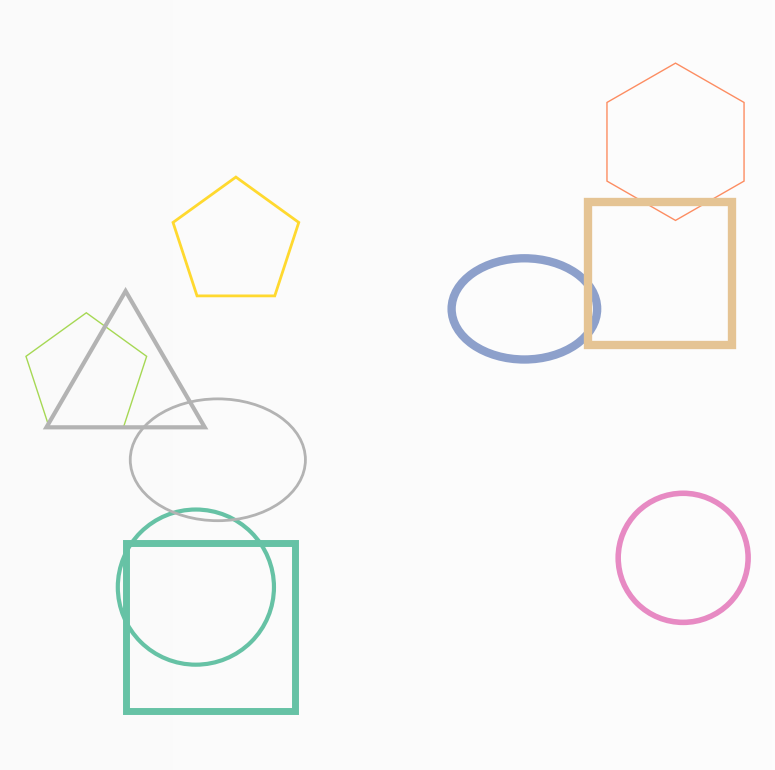[{"shape": "square", "thickness": 2.5, "radius": 0.54, "center": [0.272, 0.186]}, {"shape": "circle", "thickness": 1.5, "radius": 0.5, "center": [0.253, 0.238]}, {"shape": "hexagon", "thickness": 0.5, "radius": 0.51, "center": [0.872, 0.816]}, {"shape": "oval", "thickness": 3, "radius": 0.47, "center": [0.677, 0.599]}, {"shape": "circle", "thickness": 2, "radius": 0.42, "center": [0.881, 0.276]}, {"shape": "pentagon", "thickness": 0.5, "radius": 0.41, "center": [0.111, 0.512]}, {"shape": "pentagon", "thickness": 1, "radius": 0.43, "center": [0.304, 0.685]}, {"shape": "square", "thickness": 3, "radius": 0.46, "center": [0.851, 0.645]}, {"shape": "oval", "thickness": 1, "radius": 0.57, "center": [0.281, 0.403]}, {"shape": "triangle", "thickness": 1.5, "radius": 0.59, "center": [0.162, 0.504]}]